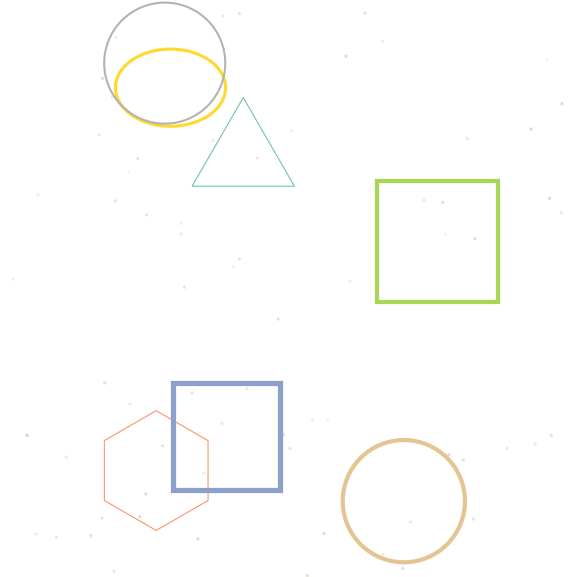[{"shape": "triangle", "thickness": 0.5, "radius": 0.51, "center": [0.421, 0.728]}, {"shape": "hexagon", "thickness": 0.5, "radius": 0.52, "center": [0.27, 0.184]}, {"shape": "square", "thickness": 2.5, "radius": 0.47, "center": [0.392, 0.243]}, {"shape": "square", "thickness": 2, "radius": 0.52, "center": [0.758, 0.58]}, {"shape": "oval", "thickness": 1.5, "radius": 0.48, "center": [0.295, 0.847]}, {"shape": "circle", "thickness": 2, "radius": 0.53, "center": [0.699, 0.131]}, {"shape": "circle", "thickness": 1, "radius": 0.52, "center": [0.285, 0.89]}]